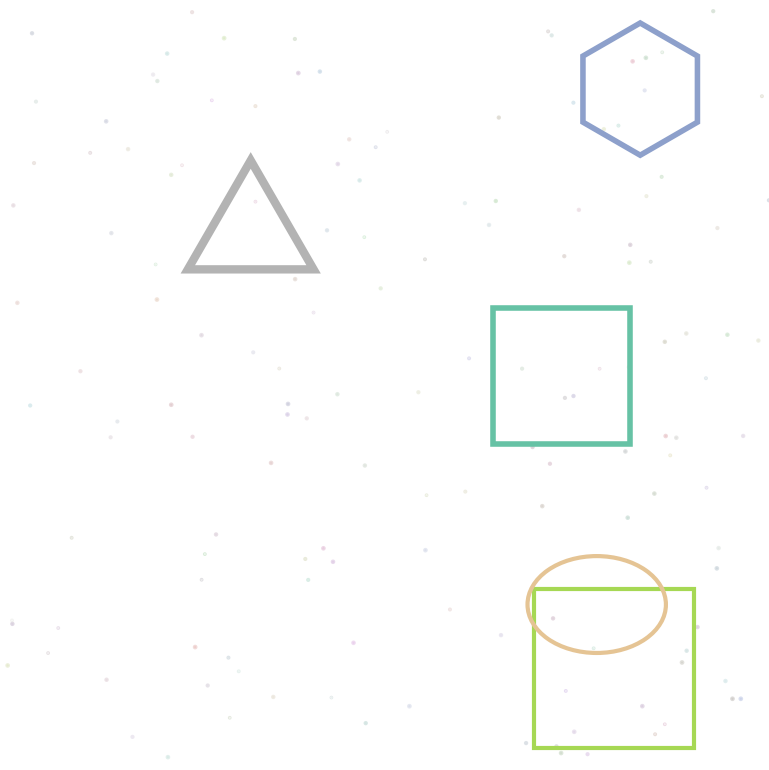[{"shape": "square", "thickness": 2, "radius": 0.44, "center": [0.729, 0.512]}, {"shape": "hexagon", "thickness": 2, "radius": 0.43, "center": [0.831, 0.884]}, {"shape": "square", "thickness": 1.5, "radius": 0.52, "center": [0.797, 0.132]}, {"shape": "oval", "thickness": 1.5, "radius": 0.45, "center": [0.775, 0.215]}, {"shape": "triangle", "thickness": 3, "radius": 0.47, "center": [0.326, 0.697]}]